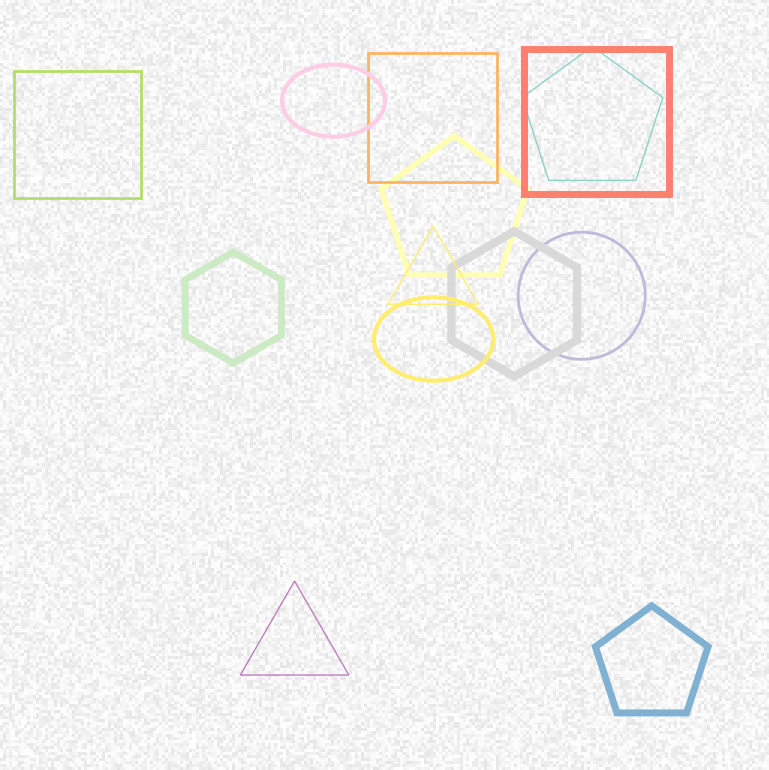[{"shape": "pentagon", "thickness": 0.5, "radius": 0.48, "center": [0.769, 0.844]}, {"shape": "pentagon", "thickness": 2, "radius": 0.5, "center": [0.59, 0.724]}, {"shape": "circle", "thickness": 1, "radius": 0.41, "center": [0.755, 0.616]}, {"shape": "square", "thickness": 2.5, "radius": 0.47, "center": [0.775, 0.842]}, {"shape": "pentagon", "thickness": 2.5, "radius": 0.38, "center": [0.846, 0.136]}, {"shape": "square", "thickness": 1, "radius": 0.42, "center": [0.562, 0.847]}, {"shape": "square", "thickness": 1, "radius": 0.41, "center": [0.101, 0.826]}, {"shape": "oval", "thickness": 1.5, "radius": 0.33, "center": [0.433, 0.869]}, {"shape": "hexagon", "thickness": 3, "radius": 0.47, "center": [0.668, 0.605]}, {"shape": "triangle", "thickness": 0.5, "radius": 0.41, "center": [0.383, 0.164]}, {"shape": "hexagon", "thickness": 2.5, "radius": 0.36, "center": [0.303, 0.601]}, {"shape": "oval", "thickness": 1.5, "radius": 0.39, "center": [0.563, 0.56]}, {"shape": "triangle", "thickness": 0.5, "radius": 0.34, "center": [0.563, 0.639]}]